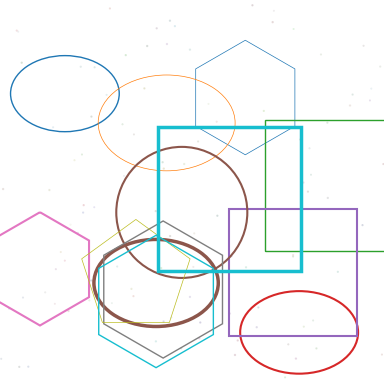[{"shape": "oval", "thickness": 1, "radius": 0.71, "center": [0.169, 0.757]}, {"shape": "hexagon", "thickness": 0.5, "radius": 0.74, "center": [0.637, 0.747]}, {"shape": "oval", "thickness": 0.5, "radius": 0.89, "center": [0.433, 0.681]}, {"shape": "square", "thickness": 1, "radius": 0.85, "center": [0.858, 0.517]}, {"shape": "oval", "thickness": 1.5, "radius": 0.77, "center": [0.777, 0.137]}, {"shape": "square", "thickness": 1.5, "radius": 0.83, "center": [0.761, 0.293]}, {"shape": "oval", "thickness": 2.5, "radius": 0.81, "center": [0.405, 0.265]}, {"shape": "circle", "thickness": 1.5, "radius": 0.85, "center": [0.472, 0.448]}, {"shape": "hexagon", "thickness": 1.5, "radius": 0.74, "center": [0.104, 0.302]}, {"shape": "hexagon", "thickness": 1, "radius": 0.89, "center": [0.424, 0.248]}, {"shape": "pentagon", "thickness": 0.5, "radius": 0.74, "center": [0.353, 0.282]}, {"shape": "square", "thickness": 2.5, "radius": 0.93, "center": [0.595, 0.483]}, {"shape": "hexagon", "thickness": 1, "radius": 0.86, "center": [0.405, 0.217]}]